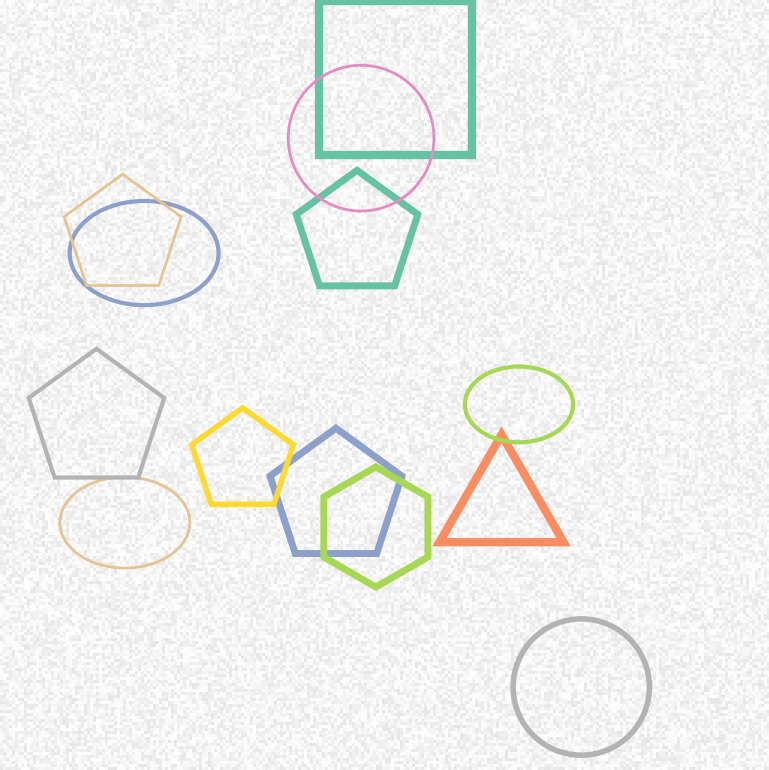[{"shape": "pentagon", "thickness": 2.5, "radius": 0.41, "center": [0.464, 0.696]}, {"shape": "square", "thickness": 3, "radius": 0.5, "center": [0.514, 0.899]}, {"shape": "triangle", "thickness": 3, "radius": 0.47, "center": [0.651, 0.342]}, {"shape": "oval", "thickness": 1.5, "radius": 0.48, "center": [0.187, 0.671]}, {"shape": "pentagon", "thickness": 2.5, "radius": 0.45, "center": [0.436, 0.354]}, {"shape": "circle", "thickness": 1, "radius": 0.47, "center": [0.469, 0.821]}, {"shape": "hexagon", "thickness": 2.5, "radius": 0.39, "center": [0.488, 0.316]}, {"shape": "oval", "thickness": 1.5, "radius": 0.35, "center": [0.674, 0.475]}, {"shape": "pentagon", "thickness": 2, "radius": 0.35, "center": [0.315, 0.401]}, {"shape": "pentagon", "thickness": 1, "radius": 0.4, "center": [0.159, 0.694]}, {"shape": "oval", "thickness": 1, "radius": 0.42, "center": [0.162, 0.321]}, {"shape": "pentagon", "thickness": 1.5, "radius": 0.46, "center": [0.125, 0.455]}, {"shape": "circle", "thickness": 2, "radius": 0.44, "center": [0.755, 0.108]}]